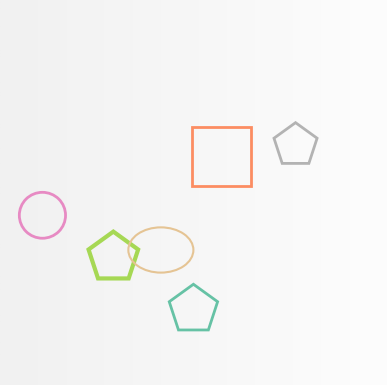[{"shape": "pentagon", "thickness": 2, "radius": 0.33, "center": [0.499, 0.196]}, {"shape": "square", "thickness": 2, "radius": 0.38, "center": [0.571, 0.593]}, {"shape": "circle", "thickness": 2, "radius": 0.3, "center": [0.109, 0.441]}, {"shape": "pentagon", "thickness": 3, "radius": 0.34, "center": [0.292, 0.331]}, {"shape": "oval", "thickness": 1.5, "radius": 0.42, "center": [0.415, 0.351]}, {"shape": "pentagon", "thickness": 2, "radius": 0.29, "center": [0.763, 0.623]}]